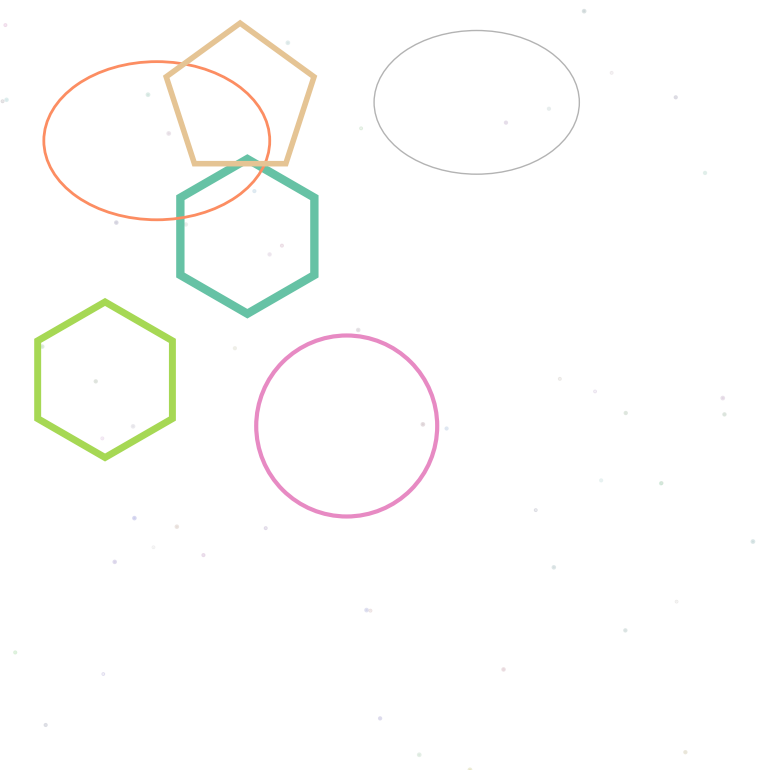[{"shape": "hexagon", "thickness": 3, "radius": 0.5, "center": [0.321, 0.693]}, {"shape": "oval", "thickness": 1, "radius": 0.73, "center": [0.204, 0.817]}, {"shape": "circle", "thickness": 1.5, "radius": 0.59, "center": [0.45, 0.447]}, {"shape": "hexagon", "thickness": 2.5, "radius": 0.51, "center": [0.136, 0.507]}, {"shape": "pentagon", "thickness": 2, "radius": 0.5, "center": [0.312, 0.869]}, {"shape": "oval", "thickness": 0.5, "radius": 0.67, "center": [0.619, 0.867]}]